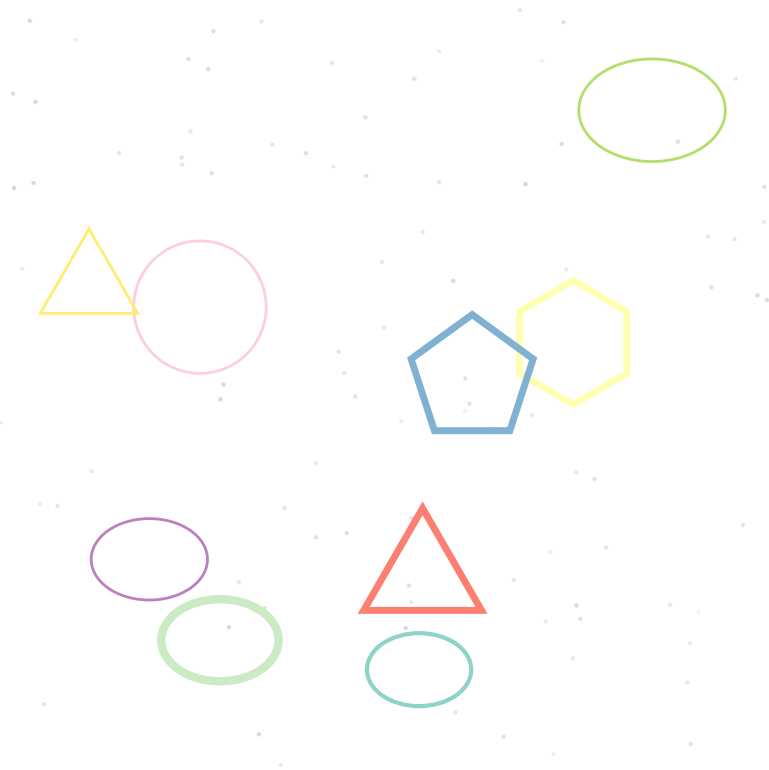[{"shape": "oval", "thickness": 1.5, "radius": 0.34, "center": [0.544, 0.13]}, {"shape": "hexagon", "thickness": 2.5, "radius": 0.4, "center": [0.744, 0.555]}, {"shape": "triangle", "thickness": 2.5, "radius": 0.44, "center": [0.549, 0.252]}, {"shape": "pentagon", "thickness": 2.5, "radius": 0.42, "center": [0.613, 0.508]}, {"shape": "oval", "thickness": 1, "radius": 0.48, "center": [0.847, 0.857]}, {"shape": "circle", "thickness": 1, "radius": 0.43, "center": [0.26, 0.601]}, {"shape": "oval", "thickness": 1, "radius": 0.38, "center": [0.194, 0.274]}, {"shape": "oval", "thickness": 3, "radius": 0.38, "center": [0.286, 0.168]}, {"shape": "triangle", "thickness": 1, "radius": 0.37, "center": [0.116, 0.63]}]